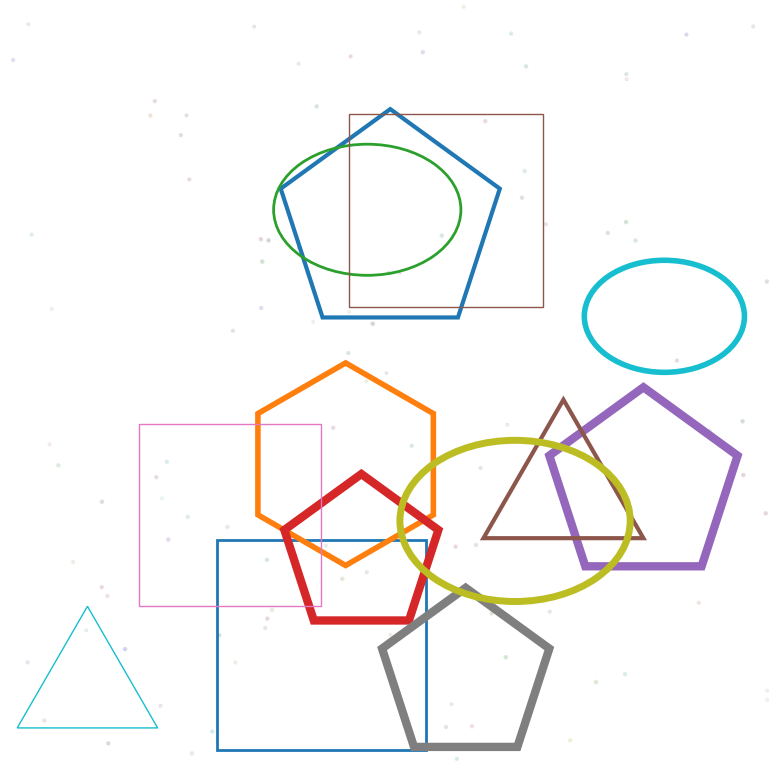[{"shape": "pentagon", "thickness": 1.5, "radius": 0.75, "center": [0.507, 0.709]}, {"shape": "square", "thickness": 1, "radius": 0.68, "center": [0.417, 0.162]}, {"shape": "hexagon", "thickness": 2, "radius": 0.66, "center": [0.449, 0.397]}, {"shape": "oval", "thickness": 1, "radius": 0.61, "center": [0.477, 0.728]}, {"shape": "pentagon", "thickness": 3, "radius": 0.53, "center": [0.469, 0.279]}, {"shape": "pentagon", "thickness": 3, "radius": 0.64, "center": [0.836, 0.369]}, {"shape": "triangle", "thickness": 1.5, "radius": 0.6, "center": [0.732, 0.361]}, {"shape": "square", "thickness": 0.5, "radius": 0.63, "center": [0.579, 0.727]}, {"shape": "square", "thickness": 0.5, "radius": 0.59, "center": [0.299, 0.332]}, {"shape": "pentagon", "thickness": 3, "radius": 0.57, "center": [0.605, 0.122]}, {"shape": "oval", "thickness": 2.5, "radius": 0.75, "center": [0.669, 0.323]}, {"shape": "triangle", "thickness": 0.5, "radius": 0.53, "center": [0.114, 0.107]}, {"shape": "oval", "thickness": 2, "radius": 0.52, "center": [0.863, 0.589]}]